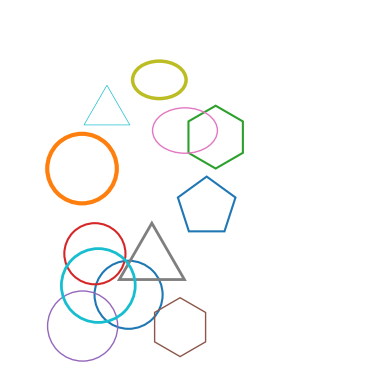[{"shape": "pentagon", "thickness": 1.5, "radius": 0.39, "center": [0.537, 0.463]}, {"shape": "circle", "thickness": 1.5, "radius": 0.44, "center": [0.334, 0.234]}, {"shape": "circle", "thickness": 3, "radius": 0.45, "center": [0.213, 0.562]}, {"shape": "hexagon", "thickness": 1.5, "radius": 0.41, "center": [0.56, 0.644]}, {"shape": "circle", "thickness": 1.5, "radius": 0.4, "center": [0.246, 0.341]}, {"shape": "circle", "thickness": 1, "radius": 0.46, "center": [0.215, 0.153]}, {"shape": "hexagon", "thickness": 1, "radius": 0.38, "center": [0.468, 0.15]}, {"shape": "oval", "thickness": 1, "radius": 0.42, "center": [0.48, 0.661]}, {"shape": "triangle", "thickness": 2, "radius": 0.49, "center": [0.394, 0.323]}, {"shape": "oval", "thickness": 2.5, "radius": 0.35, "center": [0.414, 0.793]}, {"shape": "circle", "thickness": 2, "radius": 0.48, "center": [0.255, 0.258]}, {"shape": "triangle", "thickness": 0.5, "radius": 0.34, "center": [0.278, 0.71]}]